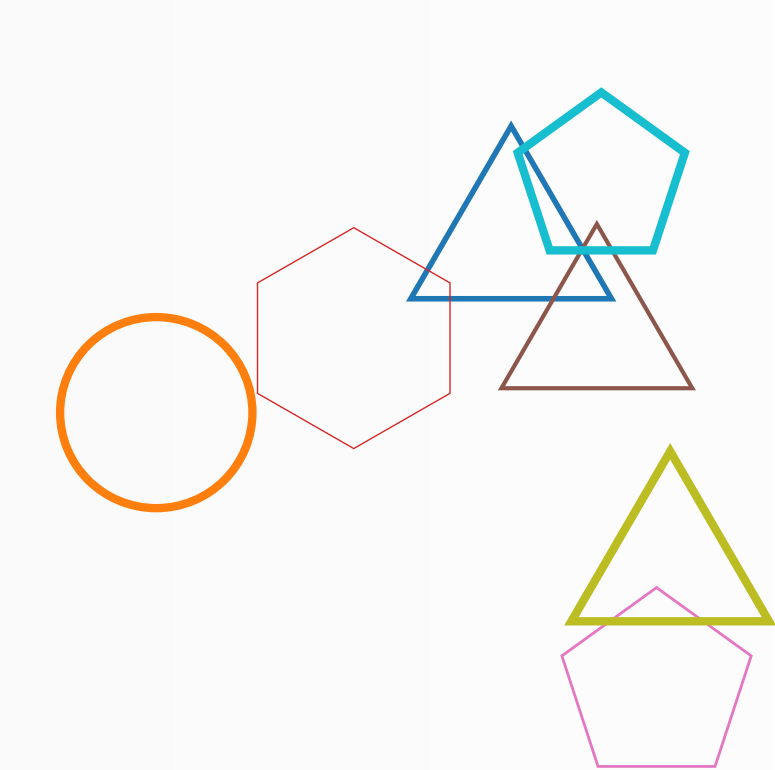[{"shape": "triangle", "thickness": 2, "radius": 0.75, "center": [0.66, 0.687]}, {"shape": "circle", "thickness": 3, "radius": 0.62, "center": [0.202, 0.464]}, {"shape": "hexagon", "thickness": 0.5, "radius": 0.72, "center": [0.456, 0.561]}, {"shape": "triangle", "thickness": 1.5, "radius": 0.71, "center": [0.77, 0.567]}, {"shape": "pentagon", "thickness": 1, "radius": 0.64, "center": [0.847, 0.109]}, {"shape": "triangle", "thickness": 3, "radius": 0.74, "center": [0.865, 0.267]}, {"shape": "pentagon", "thickness": 3, "radius": 0.57, "center": [0.776, 0.767]}]